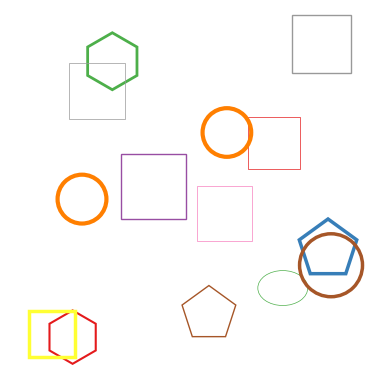[{"shape": "hexagon", "thickness": 1.5, "radius": 0.35, "center": [0.189, 0.124]}, {"shape": "square", "thickness": 0.5, "radius": 0.34, "center": [0.712, 0.627]}, {"shape": "pentagon", "thickness": 2.5, "radius": 0.39, "center": [0.852, 0.353]}, {"shape": "oval", "thickness": 0.5, "radius": 0.32, "center": [0.734, 0.252]}, {"shape": "hexagon", "thickness": 2, "radius": 0.37, "center": [0.292, 0.841]}, {"shape": "square", "thickness": 1, "radius": 0.42, "center": [0.398, 0.516]}, {"shape": "circle", "thickness": 3, "radius": 0.32, "center": [0.213, 0.483]}, {"shape": "circle", "thickness": 3, "radius": 0.32, "center": [0.589, 0.656]}, {"shape": "square", "thickness": 2.5, "radius": 0.3, "center": [0.135, 0.132]}, {"shape": "pentagon", "thickness": 1, "radius": 0.37, "center": [0.543, 0.185]}, {"shape": "circle", "thickness": 2.5, "radius": 0.41, "center": [0.86, 0.311]}, {"shape": "square", "thickness": 0.5, "radius": 0.36, "center": [0.584, 0.445]}, {"shape": "square", "thickness": 0.5, "radius": 0.36, "center": [0.252, 0.764]}, {"shape": "square", "thickness": 1, "radius": 0.38, "center": [0.835, 0.885]}]